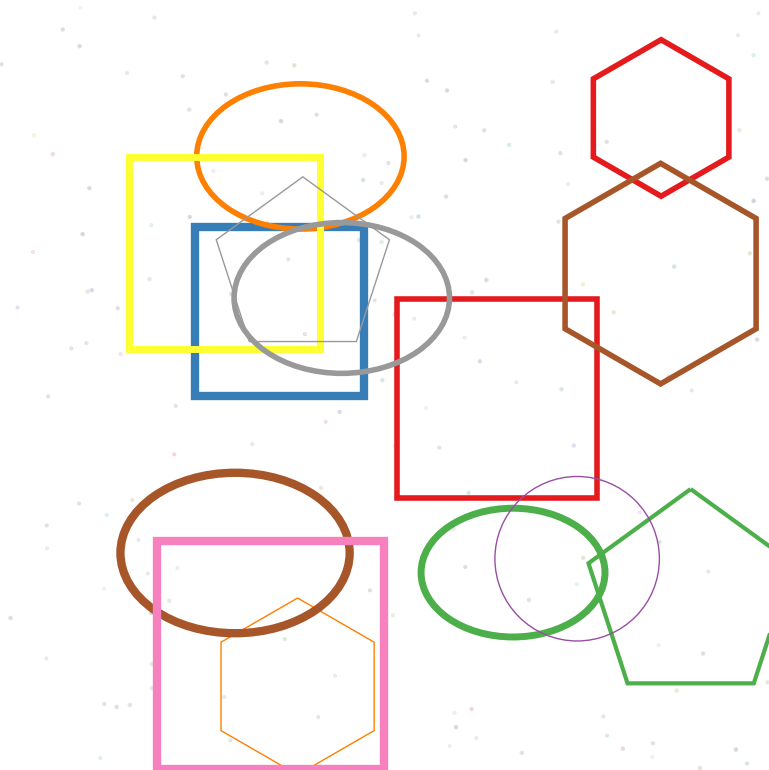[{"shape": "square", "thickness": 2, "radius": 0.65, "center": [0.645, 0.482]}, {"shape": "hexagon", "thickness": 2, "radius": 0.51, "center": [0.859, 0.847]}, {"shape": "square", "thickness": 3, "radius": 0.55, "center": [0.363, 0.596]}, {"shape": "oval", "thickness": 2.5, "radius": 0.6, "center": [0.666, 0.256]}, {"shape": "pentagon", "thickness": 1.5, "radius": 0.7, "center": [0.897, 0.225]}, {"shape": "circle", "thickness": 0.5, "radius": 0.53, "center": [0.75, 0.274]}, {"shape": "oval", "thickness": 2, "radius": 0.67, "center": [0.39, 0.797]}, {"shape": "hexagon", "thickness": 0.5, "radius": 0.57, "center": [0.386, 0.109]}, {"shape": "square", "thickness": 2.5, "radius": 0.62, "center": [0.292, 0.671]}, {"shape": "oval", "thickness": 3, "radius": 0.74, "center": [0.305, 0.282]}, {"shape": "hexagon", "thickness": 2, "radius": 0.72, "center": [0.858, 0.645]}, {"shape": "square", "thickness": 3, "radius": 0.74, "center": [0.351, 0.149]}, {"shape": "oval", "thickness": 2, "radius": 0.7, "center": [0.444, 0.613]}, {"shape": "pentagon", "thickness": 0.5, "radius": 0.59, "center": [0.393, 0.652]}]